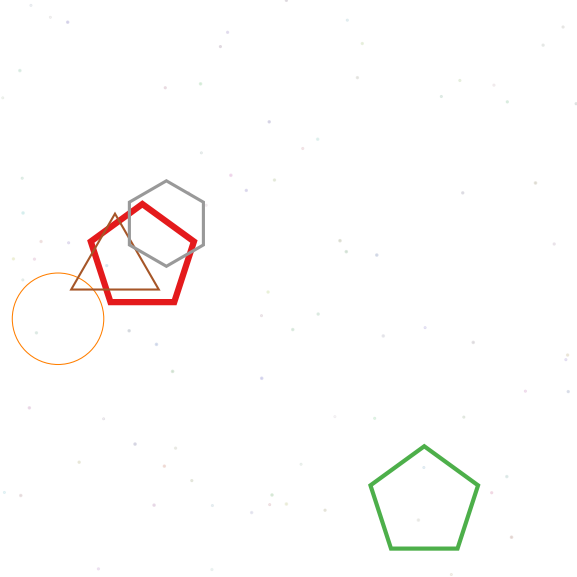[{"shape": "pentagon", "thickness": 3, "radius": 0.47, "center": [0.247, 0.552]}, {"shape": "pentagon", "thickness": 2, "radius": 0.49, "center": [0.735, 0.128]}, {"shape": "circle", "thickness": 0.5, "radius": 0.4, "center": [0.1, 0.447]}, {"shape": "triangle", "thickness": 1, "radius": 0.44, "center": [0.199, 0.542]}, {"shape": "hexagon", "thickness": 1.5, "radius": 0.37, "center": [0.288, 0.612]}]